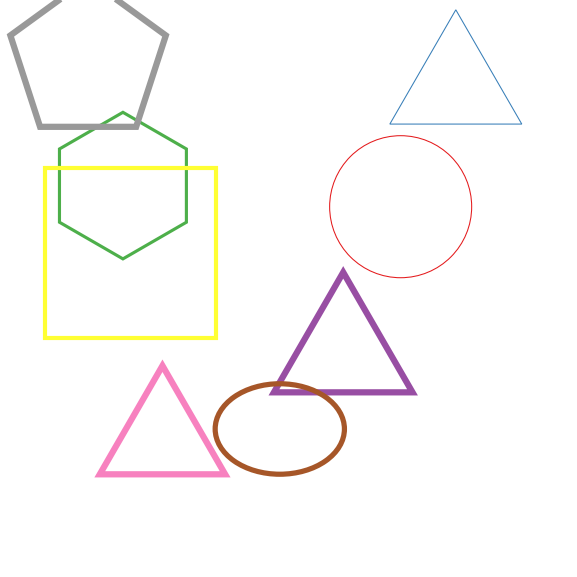[{"shape": "circle", "thickness": 0.5, "radius": 0.61, "center": [0.694, 0.641]}, {"shape": "triangle", "thickness": 0.5, "radius": 0.66, "center": [0.789, 0.85]}, {"shape": "hexagon", "thickness": 1.5, "radius": 0.63, "center": [0.213, 0.678]}, {"shape": "triangle", "thickness": 3, "radius": 0.69, "center": [0.594, 0.389]}, {"shape": "square", "thickness": 2, "radius": 0.74, "center": [0.226, 0.561]}, {"shape": "oval", "thickness": 2.5, "radius": 0.56, "center": [0.485, 0.256]}, {"shape": "triangle", "thickness": 3, "radius": 0.63, "center": [0.281, 0.24]}, {"shape": "pentagon", "thickness": 3, "radius": 0.71, "center": [0.153, 0.894]}]